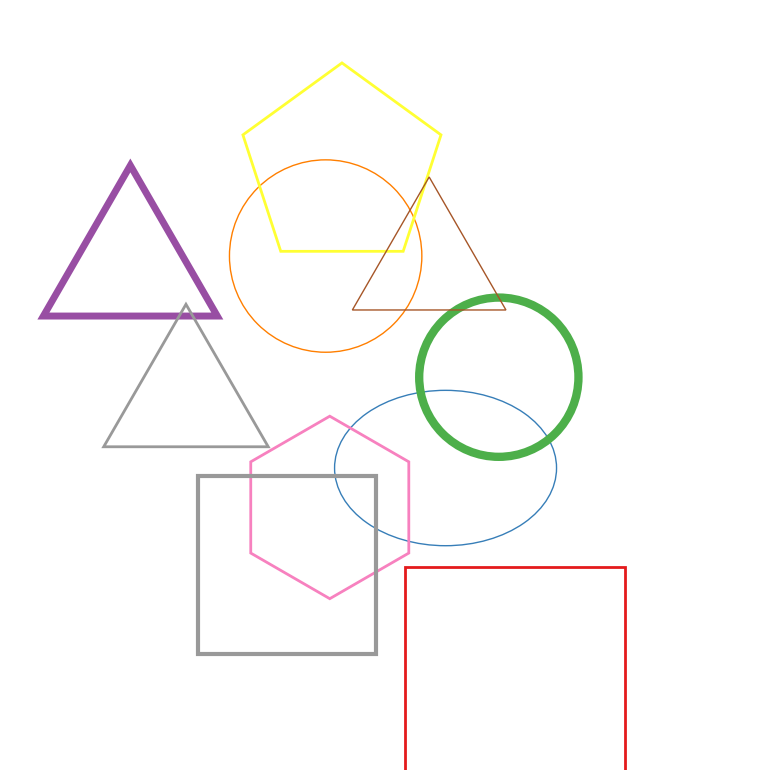[{"shape": "square", "thickness": 1, "radius": 0.71, "center": [0.669, 0.122]}, {"shape": "oval", "thickness": 0.5, "radius": 0.72, "center": [0.579, 0.392]}, {"shape": "circle", "thickness": 3, "radius": 0.52, "center": [0.648, 0.51]}, {"shape": "triangle", "thickness": 2.5, "radius": 0.65, "center": [0.169, 0.655]}, {"shape": "circle", "thickness": 0.5, "radius": 0.62, "center": [0.423, 0.667]}, {"shape": "pentagon", "thickness": 1, "radius": 0.68, "center": [0.444, 0.783]}, {"shape": "triangle", "thickness": 0.5, "radius": 0.58, "center": [0.557, 0.655]}, {"shape": "hexagon", "thickness": 1, "radius": 0.59, "center": [0.428, 0.341]}, {"shape": "square", "thickness": 1.5, "radius": 0.58, "center": [0.373, 0.267]}, {"shape": "triangle", "thickness": 1, "radius": 0.62, "center": [0.242, 0.481]}]